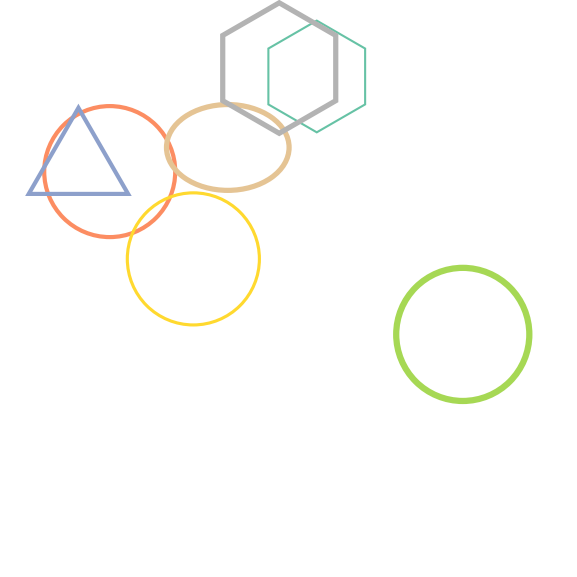[{"shape": "hexagon", "thickness": 1, "radius": 0.48, "center": [0.548, 0.867]}, {"shape": "circle", "thickness": 2, "radius": 0.57, "center": [0.19, 0.702]}, {"shape": "triangle", "thickness": 2, "radius": 0.5, "center": [0.136, 0.713]}, {"shape": "circle", "thickness": 3, "radius": 0.58, "center": [0.801, 0.42]}, {"shape": "circle", "thickness": 1.5, "radius": 0.57, "center": [0.335, 0.551]}, {"shape": "oval", "thickness": 2.5, "radius": 0.53, "center": [0.394, 0.744]}, {"shape": "hexagon", "thickness": 2.5, "radius": 0.56, "center": [0.484, 0.881]}]